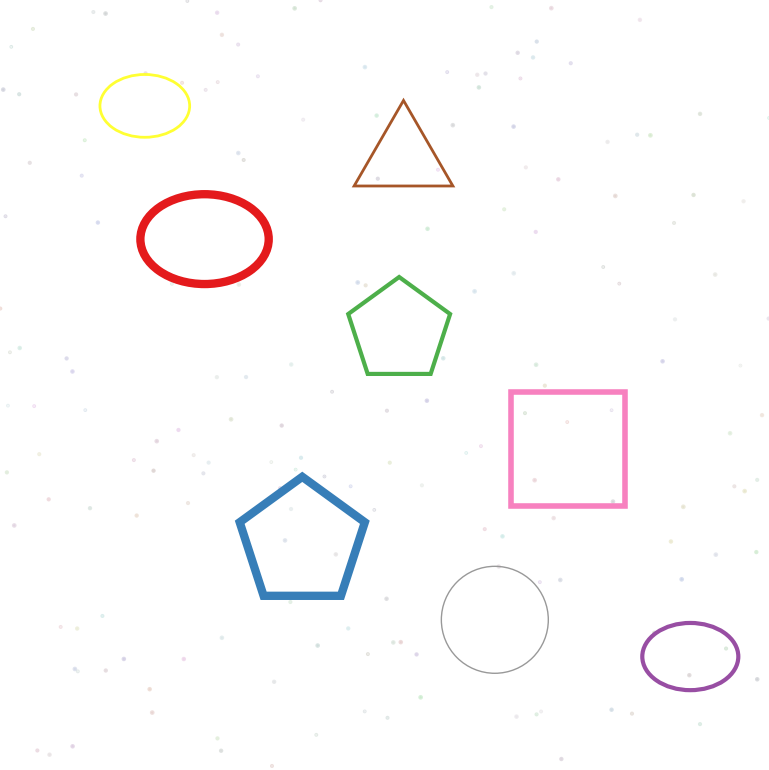[{"shape": "oval", "thickness": 3, "radius": 0.42, "center": [0.266, 0.689]}, {"shape": "pentagon", "thickness": 3, "radius": 0.43, "center": [0.393, 0.295]}, {"shape": "pentagon", "thickness": 1.5, "radius": 0.35, "center": [0.518, 0.571]}, {"shape": "oval", "thickness": 1.5, "radius": 0.31, "center": [0.897, 0.147]}, {"shape": "oval", "thickness": 1, "radius": 0.29, "center": [0.188, 0.862]}, {"shape": "triangle", "thickness": 1, "radius": 0.37, "center": [0.524, 0.795]}, {"shape": "square", "thickness": 2, "radius": 0.37, "center": [0.737, 0.417]}, {"shape": "circle", "thickness": 0.5, "radius": 0.35, "center": [0.643, 0.195]}]